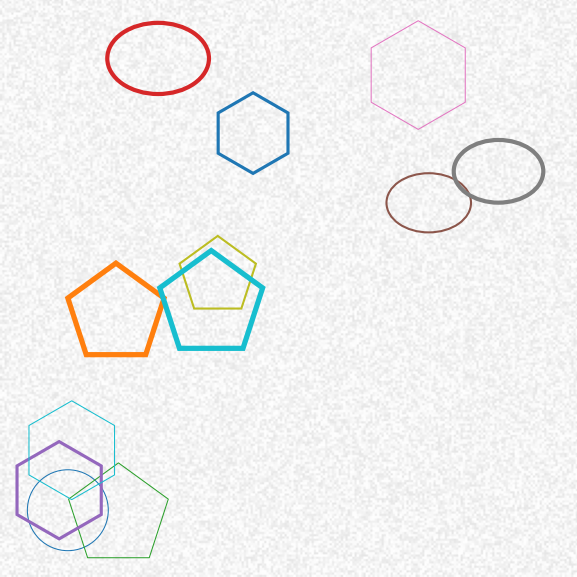[{"shape": "circle", "thickness": 0.5, "radius": 0.35, "center": [0.117, 0.116]}, {"shape": "hexagon", "thickness": 1.5, "radius": 0.35, "center": [0.438, 0.769]}, {"shape": "pentagon", "thickness": 2.5, "radius": 0.44, "center": [0.201, 0.456]}, {"shape": "pentagon", "thickness": 0.5, "radius": 0.45, "center": [0.205, 0.107]}, {"shape": "oval", "thickness": 2, "radius": 0.44, "center": [0.274, 0.898]}, {"shape": "hexagon", "thickness": 1.5, "radius": 0.42, "center": [0.102, 0.15]}, {"shape": "oval", "thickness": 1, "radius": 0.37, "center": [0.742, 0.648]}, {"shape": "hexagon", "thickness": 0.5, "radius": 0.47, "center": [0.724, 0.869]}, {"shape": "oval", "thickness": 2, "radius": 0.39, "center": [0.863, 0.702]}, {"shape": "pentagon", "thickness": 1, "radius": 0.35, "center": [0.377, 0.521]}, {"shape": "hexagon", "thickness": 0.5, "radius": 0.43, "center": [0.124, 0.22]}, {"shape": "pentagon", "thickness": 2.5, "radius": 0.47, "center": [0.366, 0.472]}]